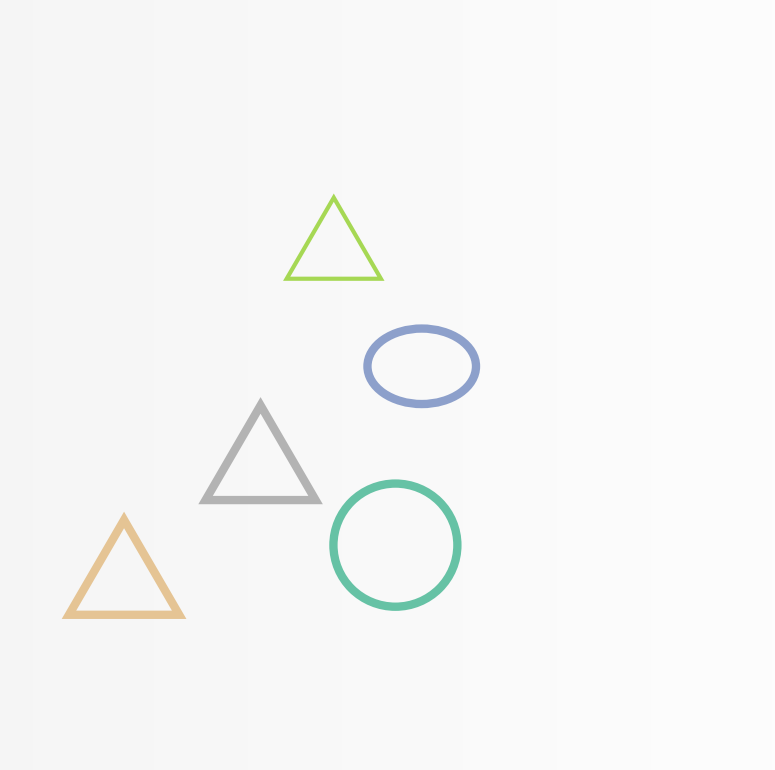[{"shape": "circle", "thickness": 3, "radius": 0.4, "center": [0.51, 0.292]}, {"shape": "oval", "thickness": 3, "radius": 0.35, "center": [0.544, 0.524]}, {"shape": "triangle", "thickness": 1.5, "radius": 0.35, "center": [0.431, 0.673]}, {"shape": "triangle", "thickness": 3, "radius": 0.41, "center": [0.16, 0.243]}, {"shape": "triangle", "thickness": 3, "radius": 0.41, "center": [0.336, 0.392]}]